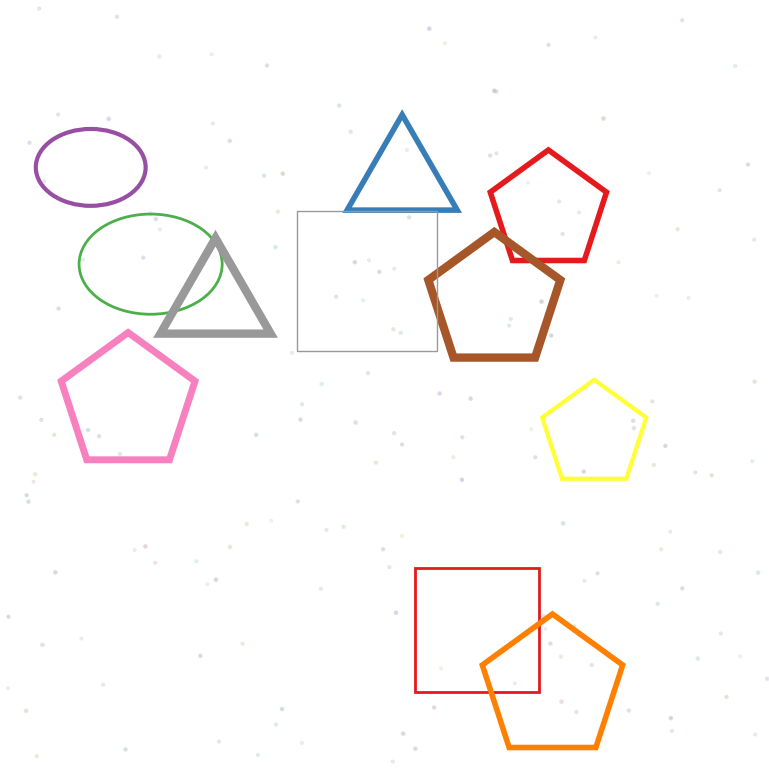[{"shape": "square", "thickness": 1, "radius": 0.4, "center": [0.62, 0.181]}, {"shape": "pentagon", "thickness": 2, "radius": 0.4, "center": [0.712, 0.726]}, {"shape": "triangle", "thickness": 2, "radius": 0.41, "center": [0.522, 0.768]}, {"shape": "oval", "thickness": 1, "radius": 0.46, "center": [0.196, 0.657]}, {"shape": "oval", "thickness": 1.5, "radius": 0.36, "center": [0.118, 0.783]}, {"shape": "pentagon", "thickness": 2, "radius": 0.48, "center": [0.718, 0.107]}, {"shape": "pentagon", "thickness": 1.5, "radius": 0.36, "center": [0.772, 0.436]}, {"shape": "pentagon", "thickness": 3, "radius": 0.45, "center": [0.642, 0.609]}, {"shape": "pentagon", "thickness": 2.5, "radius": 0.46, "center": [0.166, 0.477]}, {"shape": "square", "thickness": 0.5, "radius": 0.45, "center": [0.477, 0.635]}, {"shape": "triangle", "thickness": 3, "radius": 0.41, "center": [0.28, 0.608]}]